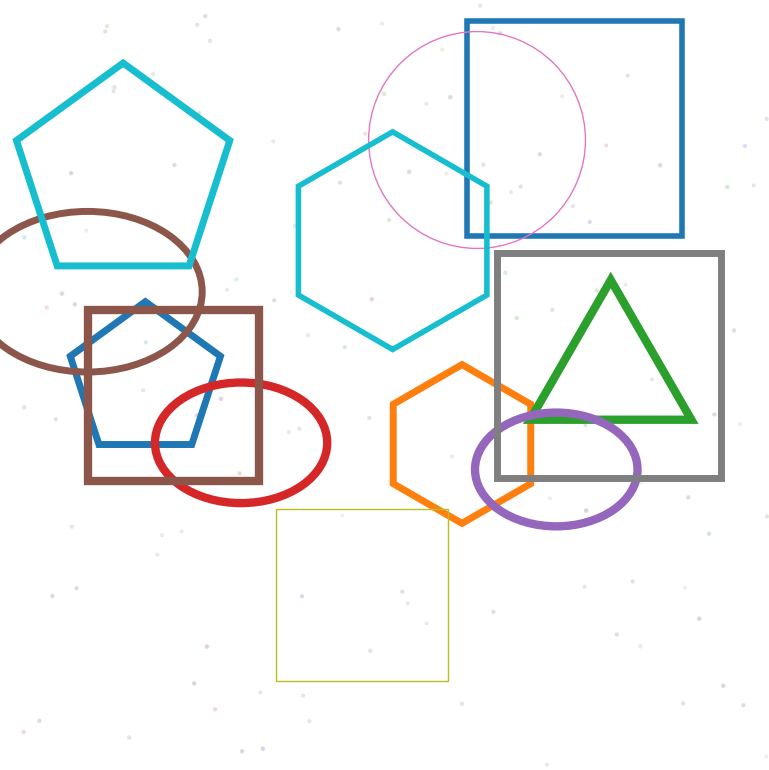[{"shape": "square", "thickness": 2, "radius": 0.7, "center": [0.746, 0.833]}, {"shape": "pentagon", "thickness": 2.5, "radius": 0.51, "center": [0.189, 0.506]}, {"shape": "hexagon", "thickness": 2.5, "radius": 0.52, "center": [0.6, 0.423]}, {"shape": "triangle", "thickness": 3, "radius": 0.6, "center": [0.793, 0.515]}, {"shape": "oval", "thickness": 3, "radius": 0.56, "center": [0.313, 0.425]}, {"shape": "oval", "thickness": 3, "radius": 0.53, "center": [0.722, 0.39]}, {"shape": "oval", "thickness": 2.5, "radius": 0.74, "center": [0.114, 0.621]}, {"shape": "square", "thickness": 3, "radius": 0.55, "center": [0.225, 0.486]}, {"shape": "circle", "thickness": 0.5, "radius": 0.7, "center": [0.62, 0.818]}, {"shape": "square", "thickness": 2.5, "radius": 0.73, "center": [0.791, 0.525]}, {"shape": "square", "thickness": 0.5, "radius": 0.56, "center": [0.471, 0.227]}, {"shape": "pentagon", "thickness": 2.5, "radius": 0.73, "center": [0.16, 0.772]}, {"shape": "hexagon", "thickness": 2, "radius": 0.71, "center": [0.51, 0.687]}]